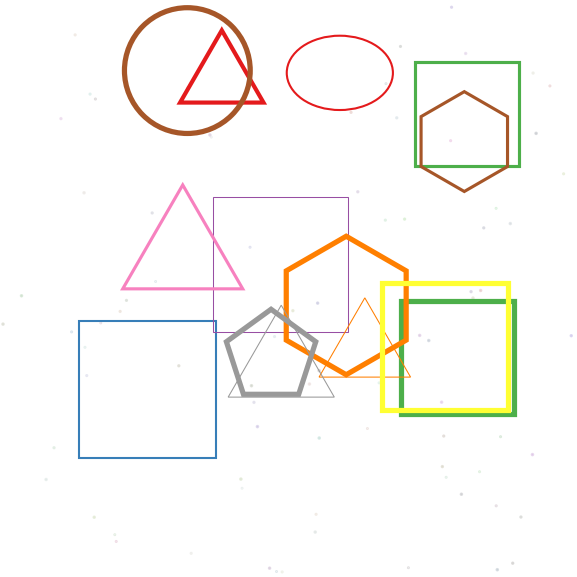[{"shape": "triangle", "thickness": 2, "radius": 0.42, "center": [0.384, 0.863]}, {"shape": "oval", "thickness": 1, "radius": 0.46, "center": [0.588, 0.873]}, {"shape": "square", "thickness": 1, "radius": 0.59, "center": [0.255, 0.324]}, {"shape": "square", "thickness": 2.5, "radius": 0.49, "center": [0.792, 0.38]}, {"shape": "square", "thickness": 1.5, "radius": 0.45, "center": [0.809, 0.802]}, {"shape": "square", "thickness": 0.5, "radius": 0.58, "center": [0.486, 0.541]}, {"shape": "hexagon", "thickness": 2.5, "radius": 0.6, "center": [0.599, 0.47]}, {"shape": "triangle", "thickness": 0.5, "radius": 0.46, "center": [0.632, 0.392]}, {"shape": "square", "thickness": 2.5, "radius": 0.55, "center": [0.77, 0.399]}, {"shape": "hexagon", "thickness": 1.5, "radius": 0.43, "center": [0.804, 0.754]}, {"shape": "circle", "thickness": 2.5, "radius": 0.54, "center": [0.324, 0.877]}, {"shape": "triangle", "thickness": 1.5, "radius": 0.6, "center": [0.316, 0.559]}, {"shape": "triangle", "thickness": 0.5, "radius": 0.53, "center": [0.487, 0.365]}, {"shape": "pentagon", "thickness": 2.5, "radius": 0.41, "center": [0.469, 0.382]}]